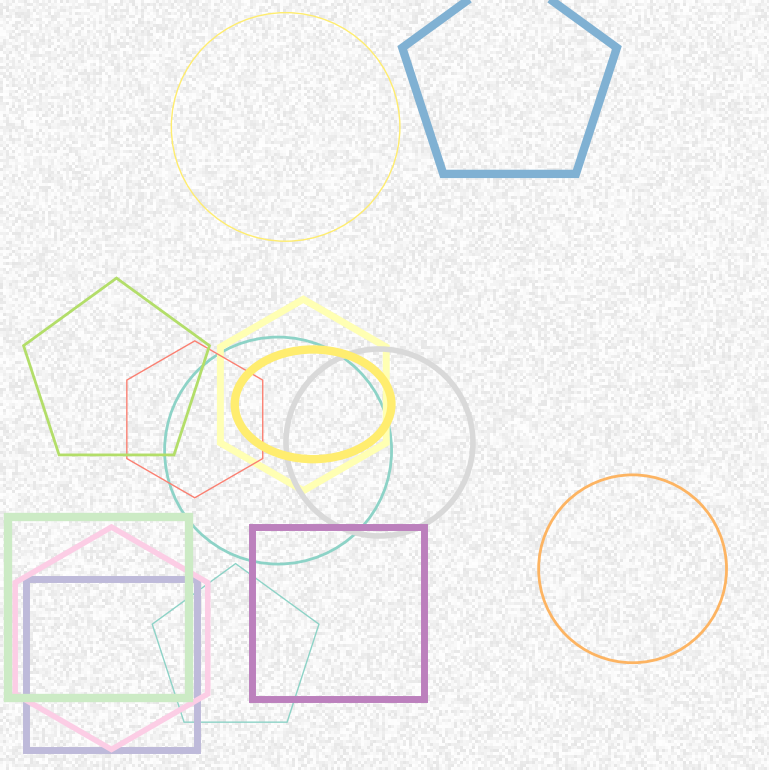[{"shape": "circle", "thickness": 1, "radius": 0.74, "center": [0.361, 0.415]}, {"shape": "pentagon", "thickness": 0.5, "radius": 0.57, "center": [0.306, 0.154]}, {"shape": "hexagon", "thickness": 2.5, "radius": 0.62, "center": [0.394, 0.487]}, {"shape": "square", "thickness": 2.5, "radius": 0.56, "center": [0.145, 0.137]}, {"shape": "hexagon", "thickness": 0.5, "radius": 0.51, "center": [0.253, 0.455]}, {"shape": "pentagon", "thickness": 3, "radius": 0.73, "center": [0.662, 0.893]}, {"shape": "circle", "thickness": 1, "radius": 0.61, "center": [0.822, 0.261]}, {"shape": "pentagon", "thickness": 1, "radius": 0.63, "center": [0.151, 0.512]}, {"shape": "hexagon", "thickness": 2, "radius": 0.72, "center": [0.145, 0.171]}, {"shape": "circle", "thickness": 2, "radius": 0.61, "center": [0.493, 0.425]}, {"shape": "square", "thickness": 2.5, "radius": 0.56, "center": [0.439, 0.204]}, {"shape": "square", "thickness": 3, "radius": 0.59, "center": [0.128, 0.211]}, {"shape": "oval", "thickness": 3, "radius": 0.51, "center": [0.407, 0.475]}, {"shape": "circle", "thickness": 0.5, "radius": 0.74, "center": [0.371, 0.835]}]